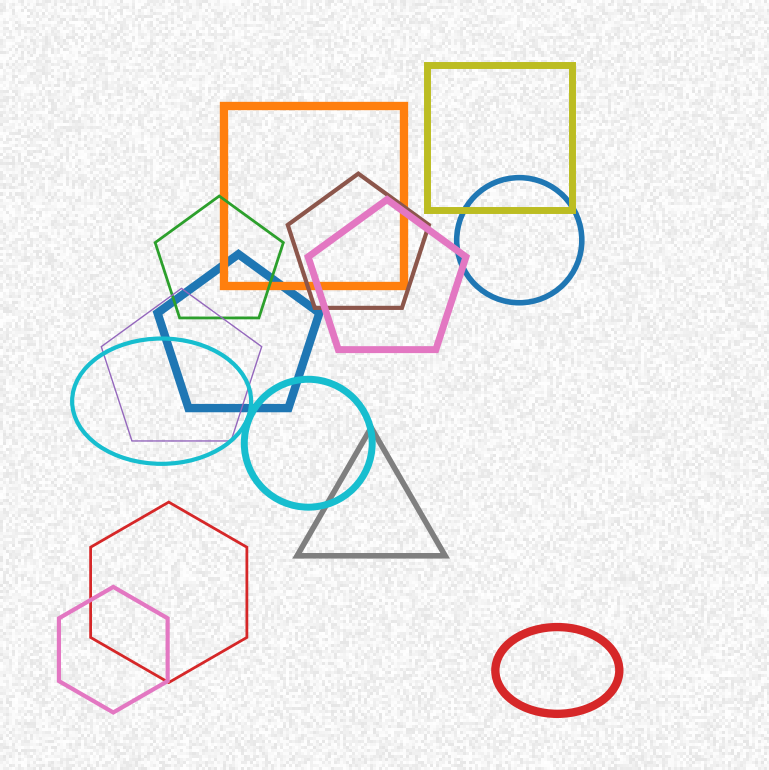[{"shape": "pentagon", "thickness": 3, "radius": 0.55, "center": [0.31, 0.559]}, {"shape": "circle", "thickness": 2, "radius": 0.41, "center": [0.674, 0.688]}, {"shape": "square", "thickness": 3, "radius": 0.58, "center": [0.408, 0.745]}, {"shape": "pentagon", "thickness": 1, "radius": 0.44, "center": [0.285, 0.658]}, {"shape": "oval", "thickness": 3, "radius": 0.4, "center": [0.724, 0.129]}, {"shape": "hexagon", "thickness": 1, "radius": 0.59, "center": [0.219, 0.231]}, {"shape": "pentagon", "thickness": 0.5, "radius": 0.55, "center": [0.236, 0.516]}, {"shape": "pentagon", "thickness": 1.5, "radius": 0.48, "center": [0.465, 0.678]}, {"shape": "hexagon", "thickness": 1.5, "radius": 0.41, "center": [0.147, 0.156]}, {"shape": "pentagon", "thickness": 2.5, "radius": 0.54, "center": [0.503, 0.633]}, {"shape": "triangle", "thickness": 2, "radius": 0.56, "center": [0.482, 0.334]}, {"shape": "square", "thickness": 2.5, "radius": 0.47, "center": [0.649, 0.822]}, {"shape": "oval", "thickness": 1.5, "radius": 0.58, "center": [0.21, 0.479]}, {"shape": "circle", "thickness": 2.5, "radius": 0.42, "center": [0.4, 0.424]}]